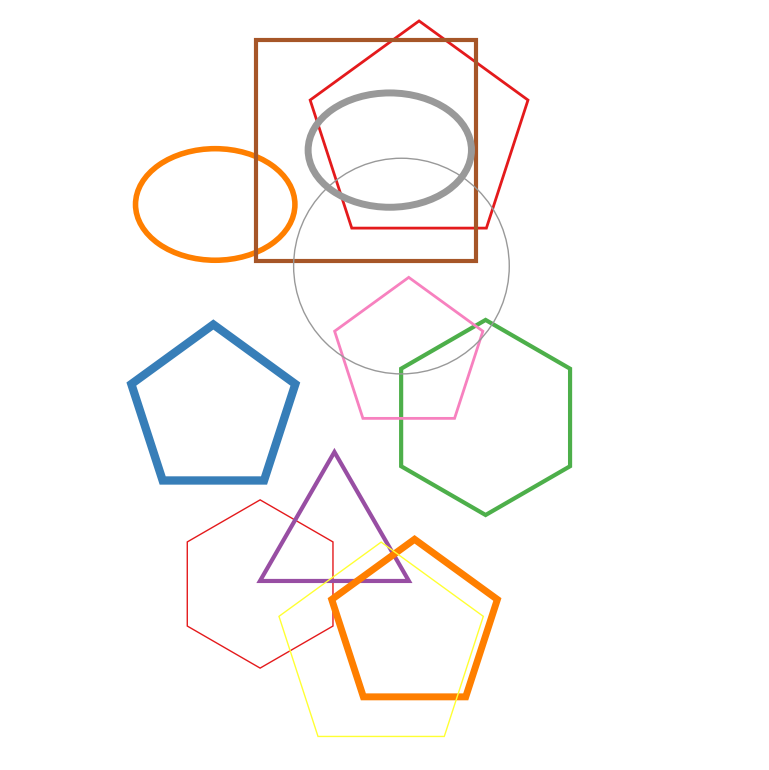[{"shape": "hexagon", "thickness": 0.5, "radius": 0.55, "center": [0.338, 0.242]}, {"shape": "pentagon", "thickness": 1, "radius": 0.74, "center": [0.544, 0.824]}, {"shape": "pentagon", "thickness": 3, "radius": 0.56, "center": [0.277, 0.467]}, {"shape": "hexagon", "thickness": 1.5, "radius": 0.63, "center": [0.631, 0.458]}, {"shape": "triangle", "thickness": 1.5, "radius": 0.56, "center": [0.434, 0.301]}, {"shape": "pentagon", "thickness": 2.5, "radius": 0.57, "center": [0.538, 0.187]}, {"shape": "oval", "thickness": 2, "radius": 0.52, "center": [0.28, 0.734]}, {"shape": "pentagon", "thickness": 0.5, "radius": 0.7, "center": [0.495, 0.156]}, {"shape": "square", "thickness": 1.5, "radius": 0.72, "center": [0.475, 0.805]}, {"shape": "pentagon", "thickness": 1, "radius": 0.51, "center": [0.531, 0.539]}, {"shape": "circle", "thickness": 0.5, "radius": 0.7, "center": [0.521, 0.654]}, {"shape": "oval", "thickness": 2.5, "radius": 0.53, "center": [0.506, 0.805]}]